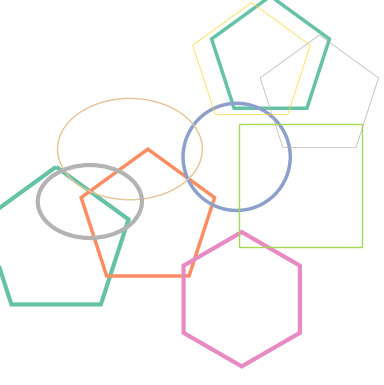[{"shape": "pentagon", "thickness": 2.5, "radius": 0.8, "center": [0.703, 0.849]}, {"shape": "pentagon", "thickness": 3, "radius": 0.99, "center": [0.146, 0.369]}, {"shape": "pentagon", "thickness": 2.5, "radius": 0.91, "center": [0.384, 0.431]}, {"shape": "circle", "thickness": 2.5, "radius": 0.7, "center": [0.615, 0.592]}, {"shape": "hexagon", "thickness": 3, "radius": 0.87, "center": [0.628, 0.223]}, {"shape": "square", "thickness": 1, "radius": 0.79, "center": [0.78, 0.518]}, {"shape": "pentagon", "thickness": 0.5, "radius": 0.8, "center": [0.653, 0.833]}, {"shape": "oval", "thickness": 1, "radius": 0.94, "center": [0.337, 0.613]}, {"shape": "pentagon", "thickness": 0.5, "radius": 0.81, "center": [0.83, 0.748]}, {"shape": "oval", "thickness": 3, "radius": 0.68, "center": [0.233, 0.477]}]